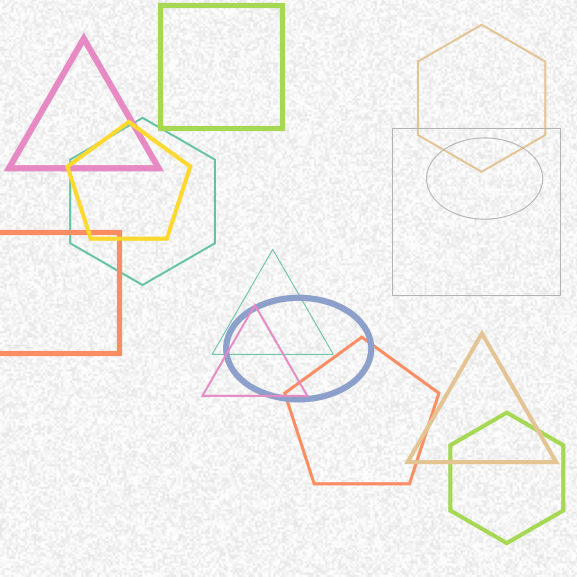[{"shape": "triangle", "thickness": 0.5, "radius": 0.61, "center": [0.472, 0.446]}, {"shape": "hexagon", "thickness": 1, "radius": 0.72, "center": [0.247, 0.65]}, {"shape": "pentagon", "thickness": 1.5, "radius": 0.7, "center": [0.627, 0.275]}, {"shape": "square", "thickness": 2.5, "radius": 0.52, "center": [0.102, 0.493]}, {"shape": "oval", "thickness": 3, "radius": 0.63, "center": [0.517, 0.396]}, {"shape": "triangle", "thickness": 3, "radius": 0.75, "center": [0.145, 0.783]}, {"shape": "triangle", "thickness": 1, "radius": 0.52, "center": [0.441, 0.366]}, {"shape": "square", "thickness": 2.5, "radius": 0.53, "center": [0.383, 0.884]}, {"shape": "hexagon", "thickness": 2, "radius": 0.56, "center": [0.878, 0.172]}, {"shape": "pentagon", "thickness": 2, "radius": 0.56, "center": [0.223, 0.676]}, {"shape": "hexagon", "thickness": 1, "radius": 0.64, "center": [0.834, 0.829]}, {"shape": "triangle", "thickness": 2, "radius": 0.74, "center": [0.835, 0.273]}, {"shape": "square", "thickness": 0.5, "radius": 0.72, "center": [0.824, 0.633]}, {"shape": "oval", "thickness": 0.5, "radius": 0.5, "center": [0.839, 0.69]}]